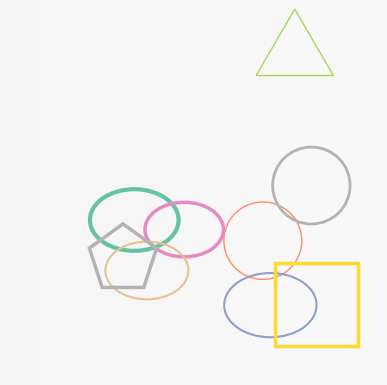[{"shape": "oval", "thickness": 3, "radius": 0.57, "center": [0.347, 0.429]}, {"shape": "circle", "thickness": 1, "radius": 0.5, "center": [0.678, 0.375]}, {"shape": "oval", "thickness": 1.5, "radius": 0.6, "center": [0.698, 0.207]}, {"shape": "oval", "thickness": 2.5, "radius": 0.51, "center": [0.475, 0.404]}, {"shape": "triangle", "thickness": 1, "radius": 0.58, "center": [0.761, 0.861]}, {"shape": "square", "thickness": 2.5, "radius": 0.54, "center": [0.817, 0.209]}, {"shape": "oval", "thickness": 1.5, "radius": 0.54, "center": [0.379, 0.297]}, {"shape": "pentagon", "thickness": 2.5, "radius": 0.46, "center": [0.317, 0.327]}, {"shape": "circle", "thickness": 2, "radius": 0.5, "center": [0.804, 0.518]}]